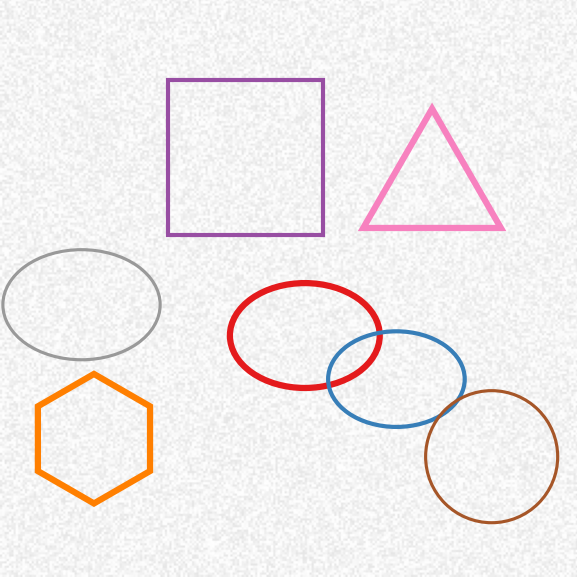[{"shape": "oval", "thickness": 3, "radius": 0.65, "center": [0.528, 0.418]}, {"shape": "oval", "thickness": 2, "radius": 0.59, "center": [0.686, 0.343]}, {"shape": "square", "thickness": 2, "radius": 0.67, "center": [0.425, 0.726]}, {"shape": "hexagon", "thickness": 3, "radius": 0.56, "center": [0.163, 0.239]}, {"shape": "circle", "thickness": 1.5, "radius": 0.57, "center": [0.851, 0.208]}, {"shape": "triangle", "thickness": 3, "radius": 0.69, "center": [0.748, 0.673]}, {"shape": "oval", "thickness": 1.5, "radius": 0.68, "center": [0.141, 0.471]}]